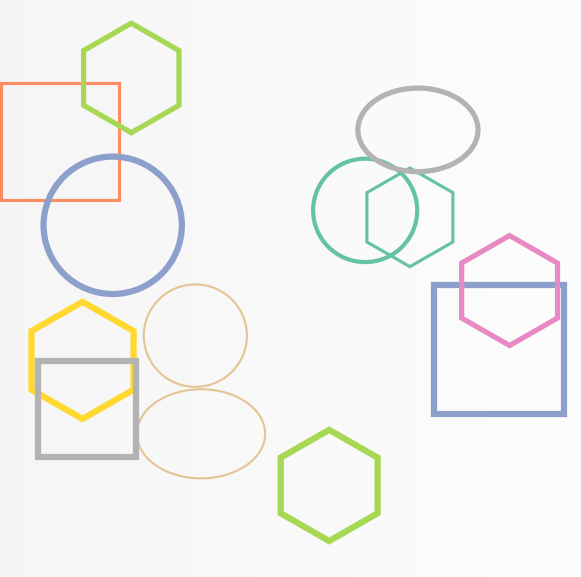[{"shape": "hexagon", "thickness": 1.5, "radius": 0.43, "center": [0.705, 0.623]}, {"shape": "circle", "thickness": 2, "radius": 0.45, "center": [0.628, 0.635]}, {"shape": "square", "thickness": 1.5, "radius": 0.51, "center": [0.103, 0.754]}, {"shape": "circle", "thickness": 3, "radius": 0.59, "center": [0.194, 0.609]}, {"shape": "square", "thickness": 3, "radius": 0.56, "center": [0.859, 0.393]}, {"shape": "hexagon", "thickness": 2.5, "radius": 0.48, "center": [0.877, 0.496]}, {"shape": "hexagon", "thickness": 3, "radius": 0.48, "center": [0.566, 0.159]}, {"shape": "hexagon", "thickness": 2.5, "radius": 0.47, "center": [0.226, 0.864]}, {"shape": "hexagon", "thickness": 3, "radius": 0.51, "center": [0.142, 0.375]}, {"shape": "oval", "thickness": 1, "radius": 0.55, "center": [0.346, 0.248]}, {"shape": "circle", "thickness": 1, "radius": 0.44, "center": [0.336, 0.418]}, {"shape": "oval", "thickness": 2.5, "radius": 0.52, "center": [0.719, 0.774]}, {"shape": "square", "thickness": 3, "radius": 0.42, "center": [0.15, 0.291]}]